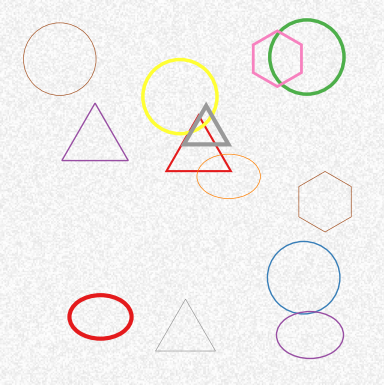[{"shape": "triangle", "thickness": 1.5, "radius": 0.48, "center": [0.516, 0.604]}, {"shape": "oval", "thickness": 3, "radius": 0.4, "center": [0.261, 0.177]}, {"shape": "circle", "thickness": 1, "radius": 0.47, "center": [0.789, 0.279]}, {"shape": "circle", "thickness": 2.5, "radius": 0.48, "center": [0.797, 0.852]}, {"shape": "triangle", "thickness": 1, "radius": 0.5, "center": [0.247, 0.633]}, {"shape": "oval", "thickness": 1, "radius": 0.44, "center": [0.805, 0.13]}, {"shape": "oval", "thickness": 0.5, "radius": 0.41, "center": [0.594, 0.542]}, {"shape": "circle", "thickness": 2.5, "radius": 0.48, "center": [0.467, 0.749]}, {"shape": "hexagon", "thickness": 0.5, "radius": 0.39, "center": [0.844, 0.476]}, {"shape": "circle", "thickness": 0.5, "radius": 0.47, "center": [0.155, 0.846]}, {"shape": "hexagon", "thickness": 2, "radius": 0.36, "center": [0.72, 0.848]}, {"shape": "triangle", "thickness": 3, "radius": 0.33, "center": [0.536, 0.658]}, {"shape": "triangle", "thickness": 0.5, "radius": 0.45, "center": [0.482, 0.133]}]